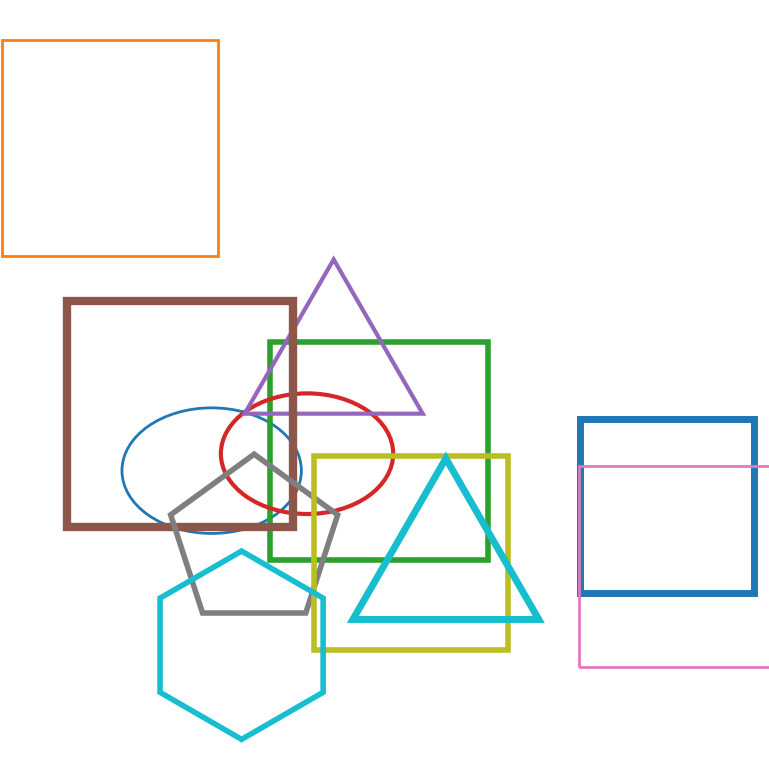[{"shape": "square", "thickness": 2.5, "radius": 0.57, "center": [0.866, 0.342]}, {"shape": "oval", "thickness": 1, "radius": 0.58, "center": [0.275, 0.389]}, {"shape": "square", "thickness": 1, "radius": 0.7, "center": [0.143, 0.808]}, {"shape": "square", "thickness": 2, "radius": 0.71, "center": [0.492, 0.414]}, {"shape": "oval", "thickness": 1.5, "radius": 0.56, "center": [0.399, 0.411]}, {"shape": "triangle", "thickness": 1.5, "radius": 0.67, "center": [0.433, 0.53]}, {"shape": "square", "thickness": 3, "radius": 0.74, "center": [0.234, 0.462]}, {"shape": "square", "thickness": 1, "radius": 0.65, "center": [0.883, 0.265]}, {"shape": "pentagon", "thickness": 2, "radius": 0.57, "center": [0.33, 0.296]}, {"shape": "square", "thickness": 2, "radius": 0.63, "center": [0.533, 0.282]}, {"shape": "hexagon", "thickness": 2, "radius": 0.61, "center": [0.314, 0.162]}, {"shape": "triangle", "thickness": 2.5, "radius": 0.7, "center": [0.579, 0.265]}]